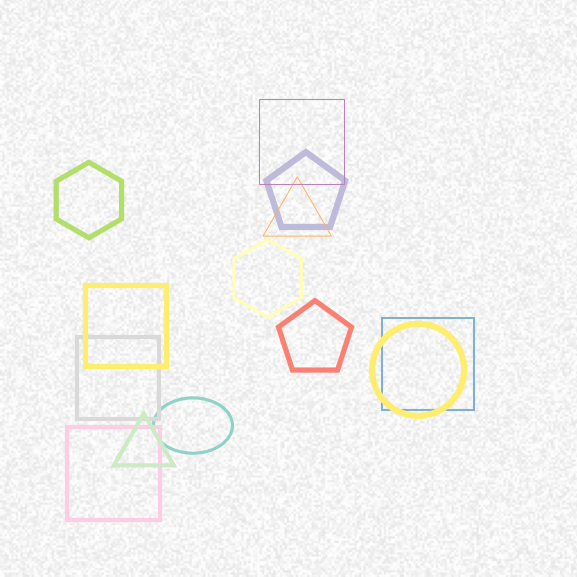[{"shape": "oval", "thickness": 1.5, "radius": 0.34, "center": [0.334, 0.262]}, {"shape": "hexagon", "thickness": 1.5, "radius": 0.34, "center": [0.464, 0.517]}, {"shape": "pentagon", "thickness": 3, "radius": 0.36, "center": [0.53, 0.664]}, {"shape": "pentagon", "thickness": 2.5, "radius": 0.33, "center": [0.545, 0.412]}, {"shape": "square", "thickness": 1, "radius": 0.4, "center": [0.741, 0.369]}, {"shape": "triangle", "thickness": 0.5, "radius": 0.34, "center": [0.515, 0.624]}, {"shape": "hexagon", "thickness": 2.5, "radius": 0.33, "center": [0.154, 0.653]}, {"shape": "square", "thickness": 2, "radius": 0.4, "center": [0.196, 0.179]}, {"shape": "square", "thickness": 2, "radius": 0.35, "center": [0.205, 0.345]}, {"shape": "square", "thickness": 0.5, "radius": 0.37, "center": [0.522, 0.755]}, {"shape": "triangle", "thickness": 2, "radius": 0.3, "center": [0.249, 0.223]}, {"shape": "circle", "thickness": 3, "radius": 0.4, "center": [0.724, 0.359]}, {"shape": "square", "thickness": 2.5, "radius": 0.35, "center": [0.217, 0.436]}]